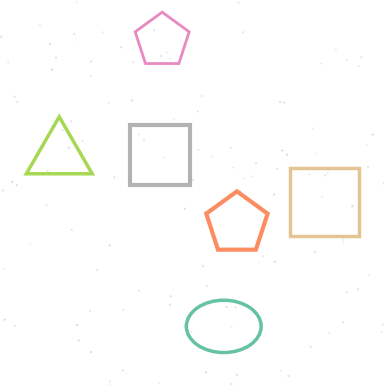[{"shape": "oval", "thickness": 2.5, "radius": 0.49, "center": [0.581, 0.152]}, {"shape": "pentagon", "thickness": 3, "radius": 0.42, "center": [0.615, 0.419]}, {"shape": "pentagon", "thickness": 2, "radius": 0.37, "center": [0.421, 0.895]}, {"shape": "triangle", "thickness": 2.5, "radius": 0.49, "center": [0.154, 0.598]}, {"shape": "square", "thickness": 2.5, "radius": 0.44, "center": [0.843, 0.475]}, {"shape": "square", "thickness": 3, "radius": 0.39, "center": [0.416, 0.597]}]